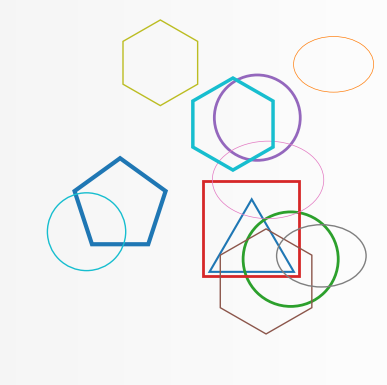[{"shape": "pentagon", "thickness": 3, "radius": 0.62, "center": [0.31, 0.466]}, {"shape": "triangle", "thickness": 1.5, "radius": 0.63, "center": [0.65, 0.357]}, {"shape": "oval", "thickness": 0.5, "radius": 0.52, "center": [0.861, 0.833]}, {"shape": "circle", "thickness": 2, "radius": 0.61, "center": [0.75, 0.327]}, {"shape": "square", "thickness": 2, "radius": 0.62, "center": [0.648, 0.408]}, {"shape": "circle", "thickness": 2, "radius": 0.55, "center": [0.664, 0.694]}, {"shape": "hexagon", "thickness": 1, "radius": 0.68, "center": [0.687, 0.269]}, {"shape": "oval", "thickness": 0.5, "radius": 0.72, "center": [0.692, 0.533]}, {"shape": "oval", "thickness": 1, "radius": 0.58, "center": [0.829, 0.335]}, {"shape": "hexagon", "thickness": 1, "radius": 0.56, "center": [0.414, 0.837]}, {"shape": "hexagon", "thickness": 2.5, "radius": 0.6, "center": [0.601, 0.678]}, {"shape": "circle", "thickness": 1, "radius": 0.51, "center": [0.223, 0.398]}]